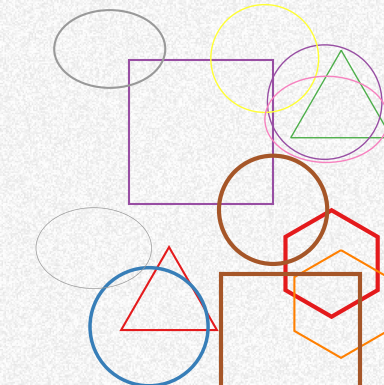[{"shape": "triangle", "thickness": 1.5, "radius": 0.72, "center": [0.439, 0.215]}, {"shape": "hexagon", "thickness": 3, "radius": 0.69, "center": [0.861, 0.316]}, {"shape": "circle", "thickness": 2.5, "radius": 0.77, "center": [0.387, 0.151]}, {"shape": "triangle", "thickness": 1, "radius": 0.76, "center": [0.886, 0.718]}, {"shape": "square", "thickness": 1.5, "radius": 0.94, "center": [0.523, 0.658]}, {"shape": "circle", "thickness": 1, "radius": 0.74, "center": [0.843, 0.735]}, {"shape": "hexagon", "thickness": 1.5, "radius": 0.7, "center": [0.886, 0.21]}, {"shape": "circle", "thickness": 1, "radius": 0.7, "center": [0.688, 0.848]}, {"shape": "circle", "thickness": 3, "radius": 0.7, "center": [0.709, 0.455]}, {"shape": "square", "thickness": 3, "radius": 0.9, "center": [0.755, 0.107]}, {"shape": "oval", "thickness": 1, "radius": 0.8, "center": [0.848, 0.69]}, {"shape": "oval", "thickness": 0.5, "radius": 0.75, "center": [0.244, 0.356]}, {"shape": "oval", "thickness": 1.5, "radius": 0.72, "center": [0.285, 0.873]}]